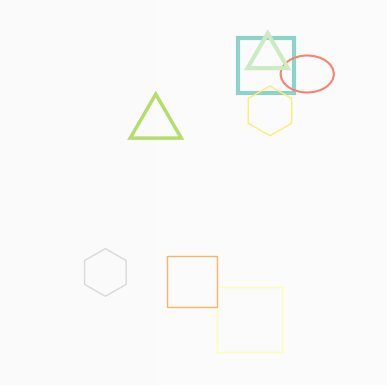[{"shape": "square", "thickness": 3, "radius": 0.36, "center": [0.687, 0.83]}, {"shape": "square", "thickness": 1, "radius": 0.42, "center": [0.644, 0.171]}, {"shape": "oval", "thickness": 1.5, "radius": 0.34, "center": [0.793, 0.808]}, {"shape": "square", "thickness": 1, "radius": 0.33, "center": [0.495, 0.269]}, {"shape": "triangle", "thickness": 2.5, "radius": 0.38, "center": [0.402, 0.679]}, {"shape": "hexagon", "thickness": 1, "radius": 0.31, "center": [0.272, 0.292]}, {"shape": "triangle", "thickness": 3, "radius": 0.3, "center": [0.691, 0.853]}, {"shape": "hexagon", "thickness": 1, "radius": 0.32, "center": [0.697, 0.712]}]